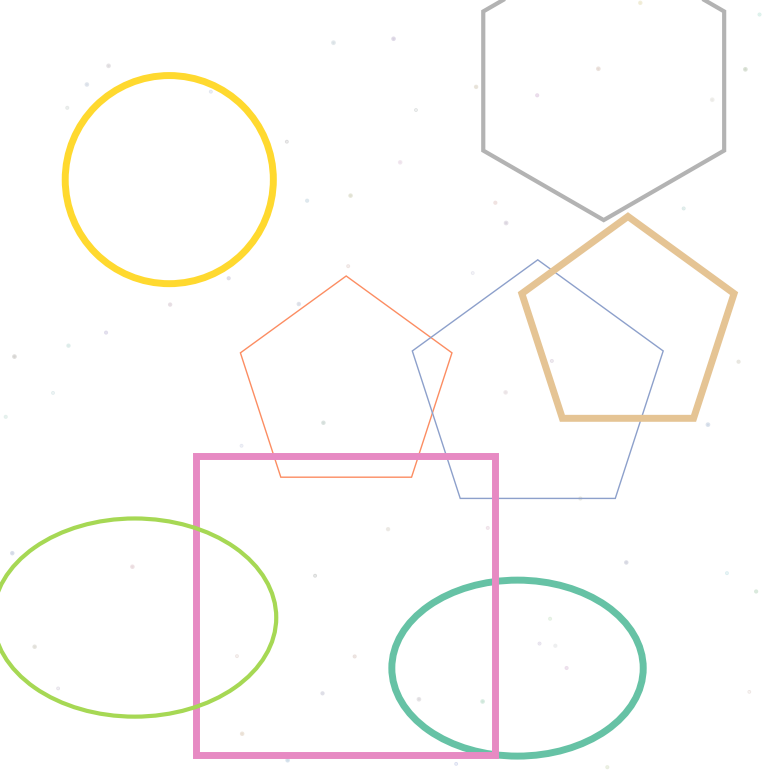[{"shape": "oval", "thickness": 2.5, "radius": 0.82, "center": [0.672, 0.132]}, {"shape": "pentagon", "thickness": 0.5, "radius": 0.72, "center": [0.45, 0.497]}, {"shape": "pentagon", "thickness": 0.5, "radius": 0.86, "center": [0.698, 0.491]}, {"shape": "square", "thickness": 2.5, "radius": 0.97, "center": [0.449, 0.214]}, {"shape": "oval", "thickness": 1.5, "radius": 0.92, "center": [0.175, 0.198]}, {"shape": "circle", "thickness": 2.5, "radius": 0.68, "center": [0.22, 0.767]}, {"shape": "pentagon", "thickness": 2.5, "radius": 0.72, "center": [0.816, 0.574]}, {"shape": "hexagon", "thickness": 1.5, "radius": 0.9, "center": [0.784, 0.895]}]